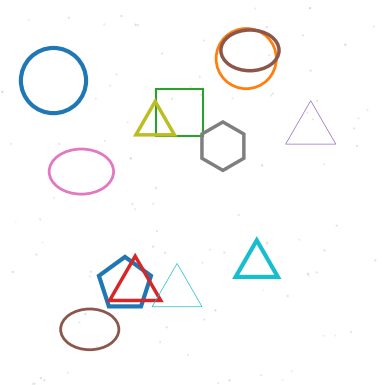[{"shape": "pentagon", "thickness": 3, "radius": 0.36, "center": [0.325, 0.262]}, {"shape": "circle", "thickness": 3, "radius": 0.42, "center": [0.139, 0.791]}, {"shape": "circle", "thickness": 2, "radius": 0.39, "center": [0.64, 0.848]}, {"shape": "square", "thickness": 1.5, "radius": 0.31, "center": [0.467, 0.708]}, {"shape": "triangle", "thickness": 2.5, "radius": 0.38, "center": [0.351, 0.258]}, {"shape": "triangle", "thickness": 0.5, "radius": 0.38, "center": [0.807, 0.663]}, {"shape": "oval", "thickness": 2, "radius": 0.38, "center": [0.233, 0.145]}, {"shape": "oval", "thickness": 2.5, "radius": 0.38, "center": [0.649, 0.869]}, {"shape": "oval", "thickness": 2, "radius": 0.42, "center": [0.211, 0.554]}, {"shape": "hexagon", "thickness": 2.5, "radius": 0.31, "center": [0.579, 0.62]}, {"shape": "triangle", "thickness": 2.5, "radius": 0.29, "center": [0.403, 0.679]}, {"shape": "triangle", "thickness": 0.5, "radius": 0.37, "center": [0.46, 0.241]}, {"shape": "triangle", "thickness": 3, "radius": 0.32, "center": [0.667, 0.312]}]